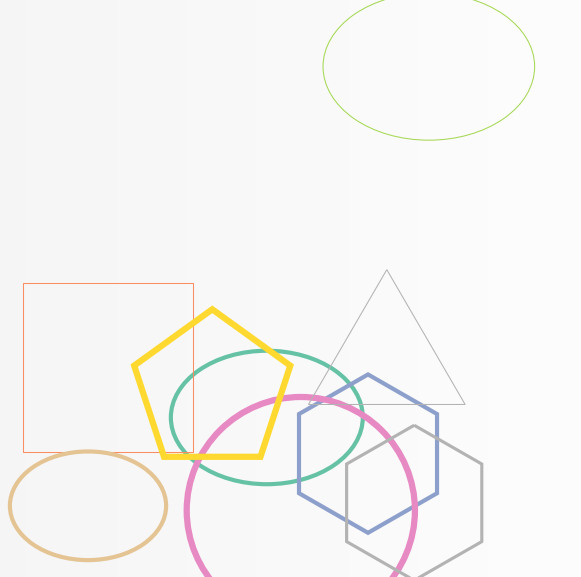[{"shape": "oval", "thickness": 2, "radius": 0.83, "center": [0.459, 0.276]}, {"shape": "square", "thickness": 0.5, "radius": 0.73, "center": [0.186, 0.362]}, {"shape": "hexagon", "thickness": 2, "radius": 0.69, "center": [0.633, 0.214]}, {"shape": "circle", "thickness": 3, "radius": 0.98, "center": [0.518, 0.115]}, {"shape": "oval", "thickness": 0.5, "radius": 0.91, "center": [0.738, 0.884]}, {"shape": "pentagon", "thickness": 3, "radius": 0.71, "center": [0.365, 0.322]}, {"shape": "oval", "thickness": 2, "radius": 0.67, "center": [0.151, 0.123]}, {"shape": "hexagon", "thickness": 1.5, "radius": 0.67, "center": [0.713, 0.128]}, {"shape": "triangle", "thickness": 0.5, "radius": 0.78, "center": [0.665, 0.377]}]